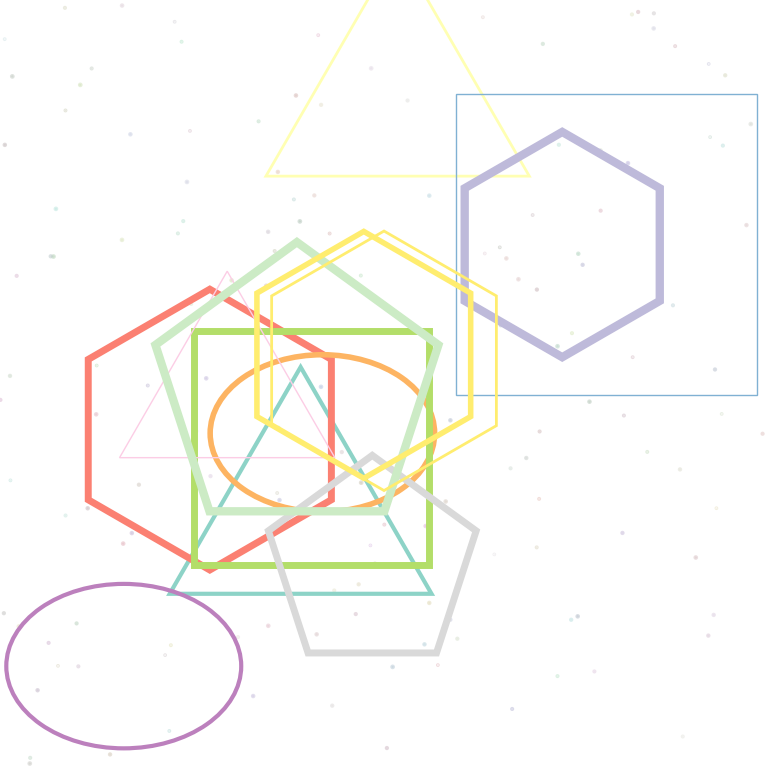[{"shape": "triangle", "thickness": 1.5, "radius": 0.98, "center": [0.39, 0.327]}, {"shape": "triangle", "thickness": 1, "radius": 0.99, "center": [0.516, 0.87]}, {"shape": "hexagon", "thickness": 3, "radius": 0.73, "center": [0.73, 0.682]}, {"shape": "hexagon", "thickness": 2.5, "radius": 0.91, "center": [0.272, 0.442]}, {"shape": "square", "thickness": 0.5, "radius": 0.98, "center": [0.788, 0.682]}, {"shape": "oval", "thickness": 2, "radius": 0.73, "center": [0.419, 0.437]}, {"shape": "square", "thickness": 2.5, "radius": 0.76, "center": [0.405, 0.418]}, {"shape": "triangle", "thickness": 0.5, "radius": 0.81, "center": [0.295, 0.486]}, {"shape": "pentagon", "thickness": 2.5, "radius": 0.71, "center": [0.483, 0.267]}, {"shape": "oval", "thickness": 1.5, "radius": 0.76, "center": [0.161, 0.135]}, {"shape": "pentagon", "thickness": 3, "radius": 0.97, "center": [0.386, 0.492]}, {"shape": "hexagon", "thickness": 1, "radius": 0.84, "center": [0.499, 0.531]}, {"shape": "hexagon", "thickness": 2, "radius": 0.8, "center": [0.472, 0.539]}]